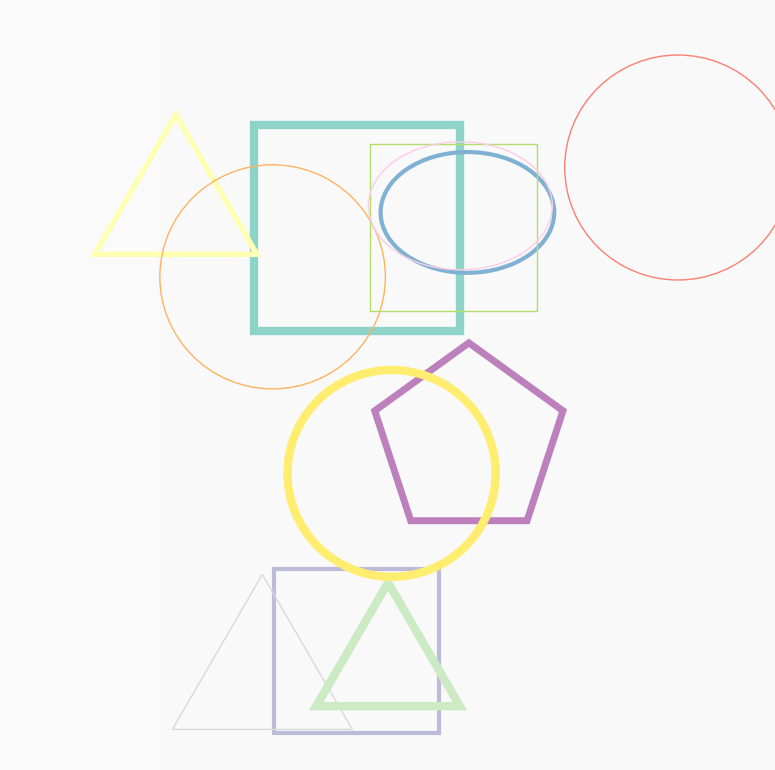[{"shape": "square", "thickness": 3, "radius": 0.67, "center": [0.461, 0.704]}, {"shape": "triangle", "thickness": 2, "radius": 0.6, "center": [0.227, 0.73]}, {"shape": "square", "thickness": 1.5, "radius": 0.53, "center": [0.46, 0.154]}, {"shape": "circle", "thickness": 0.5, "radius": 0.73, "center": [0.875, 0.782]}, {"shape": "oval", "thickness": 1.5, "radius": 0.56, "center": [0.603, 0.724]}, {"shape": "circle", "thickness": 0.5, "radius": 0.73, "center": [0.352, 0.64]}, {"shape": "square", "thickness": 0.5, "radius": 0.54, "center": [0.585, 0.704]}, {"shape": "oval", "thickness": 0.5, "radius": 0.59, "center": [0.594, 0.733]}, {"shape": "triangle", "thickness": 0.5, "radius": 0.67, "center": [0.338, 0.12]}, {"shape": "pentagon", "thickness": 2.5, "radius": 0.64, "center": [0.605, 0.427]}, {"shape": "triangle", "thickness": 3, "radius": 0.54, "center": [0.501, 0.136]}, {"shape": "circle", "thickness": 3, "radius": 0.67, "center": [0.505, 0.385]}]